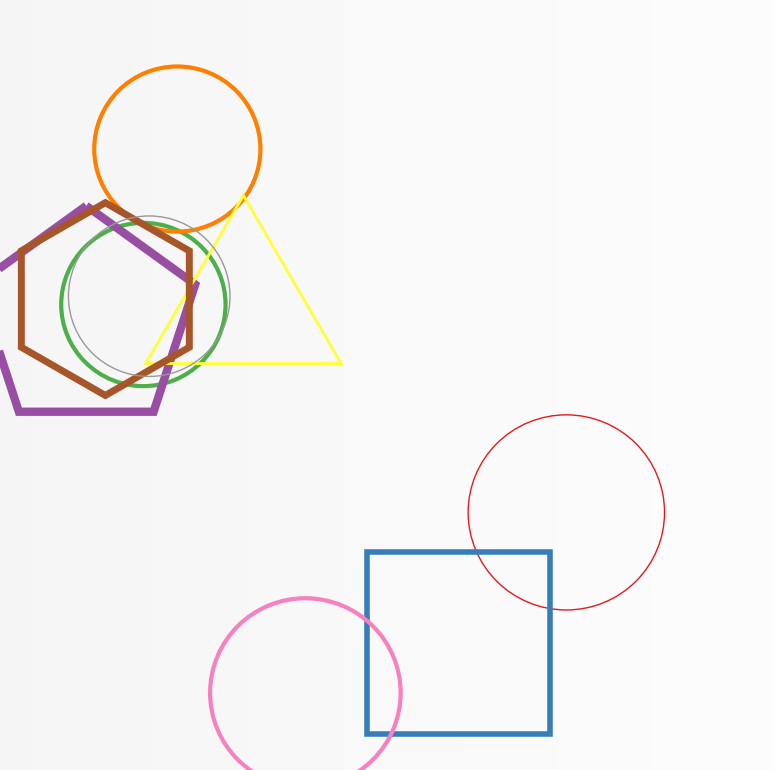[{"shape": "circle", "thickness": 0.5, "radius": 0.63, "center": [0.731, 0.335]}, {"shape": "square", "thickness": 2, "radius": 0.59, "center": [0.591, 0.165]}, {"shape": "circle", "thickness": 1.5, "radius": 0.53, "center": [0.185, 0.605]}, {"shape": "pentagon", "thickness": 3, "radius": 0.74, "center": [0.111, 0.585]}, {"shape": "circle", "thickness": 1.5, "radius": 0.54, "center": [0.229, 0.806]}, {"shape": "triangle", "thickness": 1, "radius": 0.73, "center": [0.314, 0.601]}, {"shape": "hexagon", "thickness": 2.5, "radius": 0.63, "center": [0.136, 0.612]}, {"shape": "circle", "thickness": 1.5, "radius": 0.61, "center": [0.394, 0.1]}, {"shape": "circle", "thickness": 0.5, "radius": 0.52, "center": [0.193, 0.615]}]